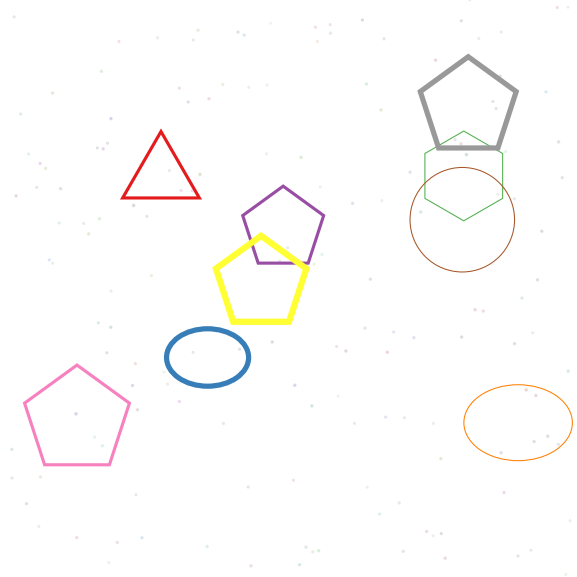[{"shape": "triangle", "thickness": 1.5, "radius": 0.38, "center": [0.279, 0.695]}, {"shape": "oval", "thickness": 2.5, "radius": 0.36, "center": [0.359, 0.38]}, {"shape": "hexagon", "thickness": 0.5, "radius": 0.39, "center": [0.803, 0.694]}, {"shape": "pentagon", "thickness": 1.5, "radius": 0.37, "center": [0.49, 0.603]}, {"shape": "oval", "thickness": 0.5, "radius": 0.47, "center": [0.897, 0.267]}, {"shape": "pentagon", "thickness": 3, "radius": 0.41, "center": [0.452, 0.509]}, {"shape": "circle", "thickness": 0.5, "radius": 0.45, "center": [0.8, 0.619]}, {"shape": "pentagon", "thickness": 1.5, "radius": 0.48, "center": [0.133, 0.272]}, {"shape": "pentagon", "thickness": 2.5, "radius": 0.44, "center": [0.811, 0.814]}]